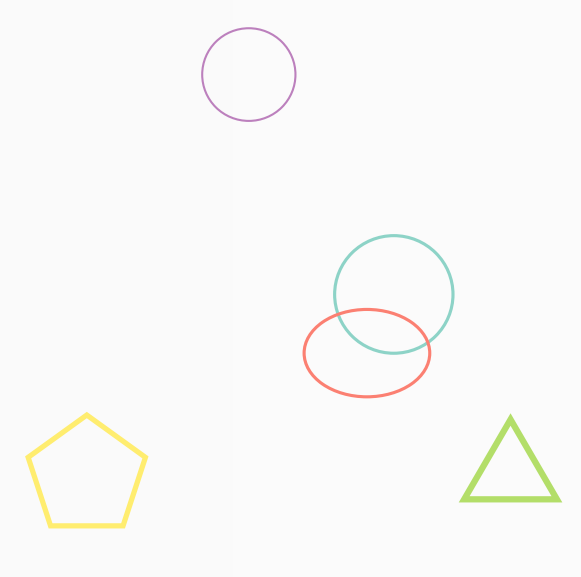[{"shape": "circle", "thickness": 1.5, "radius": 0.51, "center": [0.678, 0.489]}, {"shape": "oval", "thickness": 1.5, "radius": 0.54, "center": [0.631, 0.388]}, {"shape": "triangle", "thickness": 3, "radius": 0.46, "center": [0.878, 0.181]}, {"shape": "circle", "thickness": 1, "radius": 0.4, "center": [0.428, 0.87]}, {"shape": "pentagon", "thickness": 2.5, "radius": 0.53, "center": [0.149, 0.174]}]